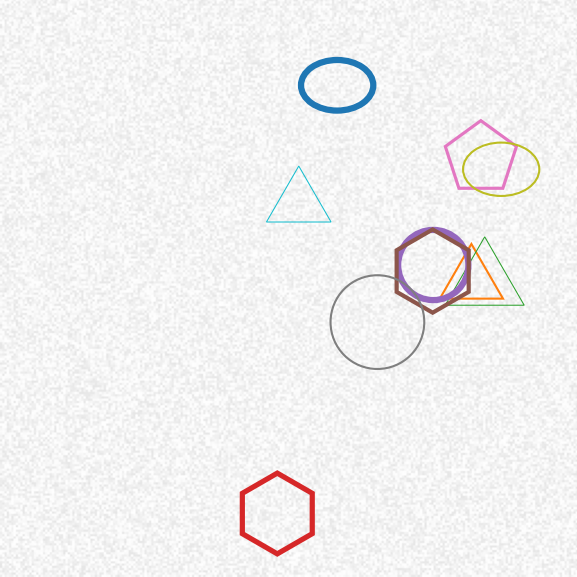[{"shape": "oval", "thickness": 3, "radius": 0.31, "center": [0.584, 0.851]}, {"shape": "triangle", "thickness": 1, "radius": 0.32, "center": [0.816, 0.514]}, {"shape": "triangle", "thickness": 0.5, "radius": 0.39, "center": [0.839, 0.51]}, {"shape": "hexagon", "thickness": 2.5, "radius": 0.35, "center": [0.48, 0.11]}, {"shape": "circle", "thickness": 3, "radius": 0.3, "center": [0.75, 0.54]}, {"shape": "hexagon", "thickness": 2, "radius": 0.36, "center": [0.749, 0.53]}, {"shape": "pentagon", "thickness": 1.5, "radius": 0.32, "center": [0.833, 0.725]}, {"shape": "circle", "thickness": 1, "radius": 0.41, "center": [0.654, 0.441]}, {"shape": "oval", "thickness": 1, "radius": 0.33, "center": [0.868, 0.706]}, {"shape": "triangle", "thickness": 0.5, "radius": 0.32, "center": [0.517, 0.647]}]